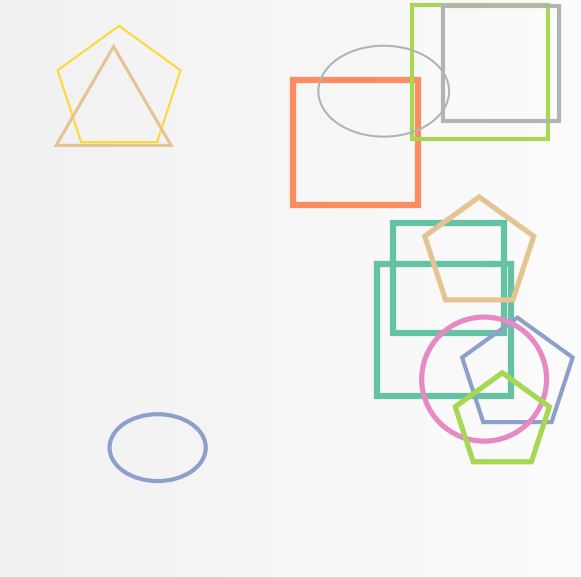[{"shape": "square", "thickness": 3, "radius": 0.57, "center": [0.764, 0.428]}, {"shape": "square", "thickness": 3, "radius": 0.48, "center": [0.772, 0.518]}, {"shape": "square", "thickness": 3, "radius": 0.54, "center": [0.611, 0.753]}, {"shape": "oval", "thickness": 2, "radius": 0.41, "center": [0.271, 0.224]}, {"shape": "pentagon", "thickness": 2, "radius": 0.5, "center": [0.89, 0.349]}, {"shape": "circle", "thickness": 2.5, "radius": 0.54, "center": [0.833, 0.343]}, {"shape": "square", "thickness": 2, "radius": 0.58, "center": [0.826, 0.874]}, {"shape": "pentagon", "thickness": 2.5, "radius": 0.43, "center": [0.864, 0.268]}, {"shape": "pentagon", "thickness": 1, "radius": 0.56, "center": [0.205, 0.843]}, {"shape": "pentagon", "thickness": 2.5, "radius": 0.49, "center": [0.824, 0.56]}, {"shape": "triangle", "thickness": 1.5, "radius": 0.57, "center": [0.195, 0.805]}, {"shape": "oval", "thickness": 1, "radius": 0.56, "center": [0.66, 0.841]}, {"shape": "square", "thickness": 2, "radius": 0.5, "center": [0.862, 0.889]}]